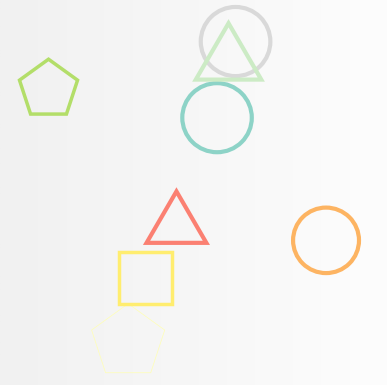[{"shape": "circle", "thickness": 3, "radius": 0.45, "center": [0.56, 0.694]}, {"shape": "pentagon", "thickness": 0.5, "radius": 0.5, "center": [0.331, 0.112]}, {"shape": "triangle", "thickness": 3, "radius": 0.45, "center": [0.455, 0.414]}, {"shape": "circle", "thickness": 3, "radius": 0.43, "center": [0.841, 0.376]}, {"shape": "pentagon", "thickness": 2.5, "radius": 0.39, "center": [0.125, 0.767]}, {"shape": "circle", "thickness": 3, "radius": 0.45, "center": [0.608, 0.892]}, {"shape": "triangle", "thickness": 3, "radius": 0.49, "center": [0.59, 0.842]}, {"shape": "square", "thickness": 2.5, "radius": 0.34, "center": [0.375, 0.279]}]